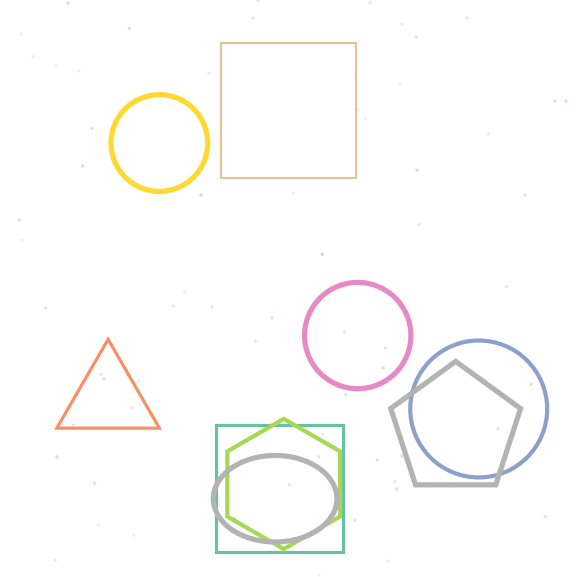[{"shape": "square", "thickness": 1.5, "radius": 0.55, "center": [0.484, 0.154]}, {"shape": "triangle", "thickness": 1.5, "radius": 0.51, "center": [0.187, 0.309]}, {"shape": "circle", "thickness": 2, "radius": 0.59, "center": [0.829, 0.291]}, {"shape": "circle", "thickness": 2.5, "radius": 0.46, "center": [0.619, 0.418]}, {"shape": "hexagon", "thickness": 2, "radius": 0.56, "center": [0.491, 0.161]}, {"shape": "circle", "thickness": 2.5, "radius": 0.42, "center": [0.276, 0.751]}, {"shape": "square", "thickness": 1, "radius": 0.58, "center": [0.5, 0.808]}, {"shape": "oval", "thickness": 2.5, "radius": 0.54, "center": [0.476, 0.136]}, {"shape": "pentagon", "thickness": 2.5, "radius": 0.59, "center": [0.789, 0.255]}]